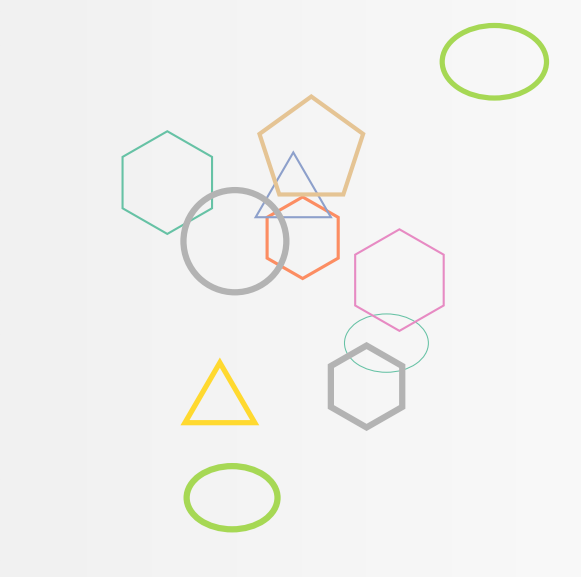[{"shape": "hexagon", "thickness": 1, "radius": 0.44, "center": [0.288, 0.683]}, {"shape": "oval", "thickness": 0.5, "radius": 0.36, "center": [0.665, 0.405]}, {"shape": "hexagon", "thickness": 1.5, "radius": 0.35, "center": [0.521, 0.587]}, {"shape": "triangle", "thickness": 1, "radius": 0.37, "center": [0.505, 0.66]}, {"shape": "hexagon", "thickness": 1, "radius": 0.44, "center": [0.687, 0.514]}, {"shape": "oval", "thickness": 3, "radius": 0.39, "center": [0.399, 0.137]}, {"shape": "oval", "thickness": 2.5, "radius": 0.45, "center": [0.851, 0.892]}, {"shape": "triangle", "thickness": 2.5, "radius": 0.35, "center": [0.378, 0.302]}, {"shape": "pentagon", "thickness": 2, "radius": 0.47, "center": [0.536, 0.738]}, {"shape": "circle", "thickness": 3, "radius": 0.44, "center": [0.404, 0.581]}, {"shape": "hexagon", "thickness": 3, "radius": 0.35, "center": [0.631, 0.33]}]